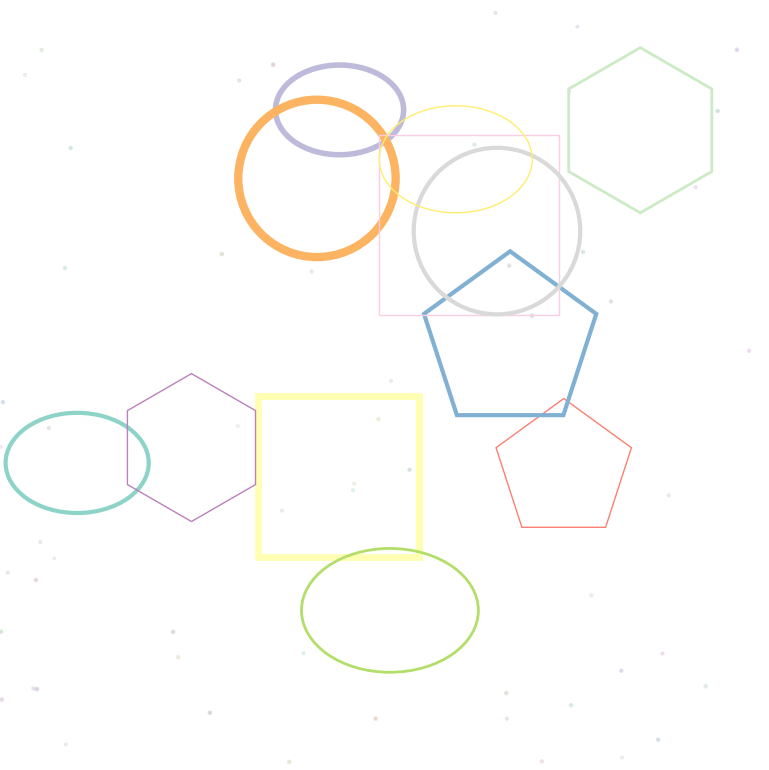[{"shape": "oval", "thickness": 1.5, "radius": 0.46, "center": [0.1, 0.399]}, {"shape": "square", "thickness": 2.5, "radius": 0.52, "center": [0.439, 0.381]}, {"shape": "oval", "thickness": 2, "radius": 0.42, "center": [0.441, 0.857]}, {"shape": "pentagon", "thickness": 0.5, "radius": 0.46, "center": [0.732, 0.39]}, {"shape": "pentagon", "thickness": 1.5, "radius": 0.59, "center": [0.663, 0.556]}, {"shape": "circle", "thickness": 3, "radius": 0.51, "center": [0.412, 0.768]}, {"shape": "oval", "thickness": 1, "radius": 0.57, "center": [0.506, 0.207]}, {"shape": "square", "thickness": 0.5, "radius": 0.58, "center": [0.609, 0.707]}, {"shape": "circle", "thickness": 1.5, "radius": 0.54, "center": [0.645, 0.7]}, {"shape": "hexagon", "thickness": 0.5, "radius": 0.48, "center": [0.249, 0.419]}, {"shape": "hexagon", "thickness": 1, "radius": 0.54, "center": [0.831, 0.831]}, {"shape": "oval", "thickness": 0.5, "radius": 0.5, "center": [0.592, 0.793]}]